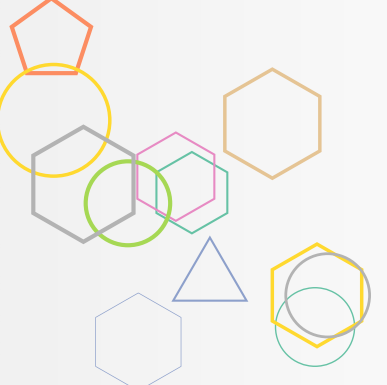[{"shape": "hexagon", "thickness": 1.5, "radius": 0.53, "center": [0.495, 0.5]}, {"shape": "circle", "thickness": 1, "radius": 0.51, "center": [0.813, 0.151]}, {"shape": "pentagon", "thickness": 3, "radius": 0.54, "center": [0.133, 0.897]}, {"shape": "triangle", "thickness": 1.5, "radius": 0.55, "center": [0.542, 0.274]}, {"shape": "hexagon", "thickness": 0.5, "radius": 0.64, "center": [0.357, 0.112]}, {"shape": "hexagon", "thickness": 1.5, "radius": 0.57, "center": [0.454, 0.541]}, {"shape": "circle", "thickness": 3, "radius": 0.55, "center": [0.33, 0.472]}, {"shape": "circle", "thickness": 2.5, "radius": 0.72, "center": [0.138, 0.687]}, {"shape": "hexagon", "thickness": 2.5, "radius": 0.67, "center": [0.818, 0.233]}, {"shape": "hexagon", "thickness": 2.5, "radius": 0.71, "center": [0.703, 0.679]}, {"shape": "circle", "thickness": 2, "radius": 0.54, "center": [0.846, 0.233]}, {"shape": "hexagon", "thickness": 3, "radius": 0.75, "center": [0.215, 0.521]}]